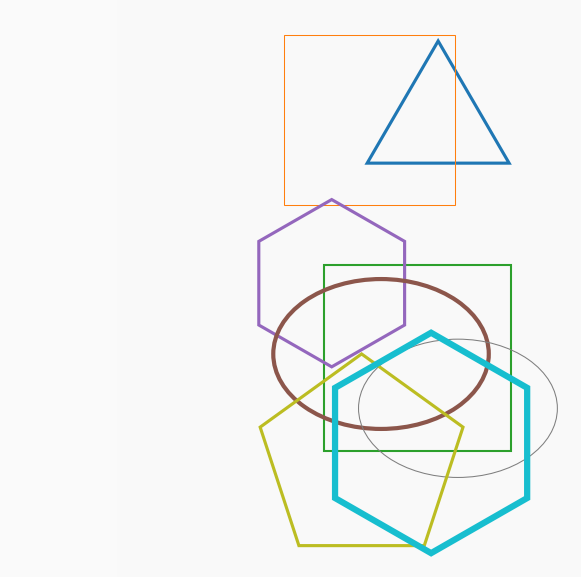[{"shape": "triangle", "thickness": 1.5, "radius": 0.7, "center": [0.754, 0.787]}, {"shape": "square", "thickness": 0.5, "radius": 0.73, "center": [0.635, 0.791]}, {"shape": "square", "thickness": 1, "radius": 0.81, "center": [0.718, 0.379]}, {"shape": "hexagon", "thickness": 1.5, "radius": 0.72, "center": [0.571, 0.509]}, {"shape": "oval", "thickness": 2, "radius": 0.93, "center": [0.656, 0.386]}, {"shape": "oval", "thickness": 0.5, "radius": 0.86, "center": [0.788, 0.292]}, {"shape": "pentagon", "thickness": 1.5, "radius": 0.92, "center": [0.622, 0.203]}, {"shape": "hexagon", "thickness": 3, "radius": 0.95, "center": [0.742, 0.232]}]